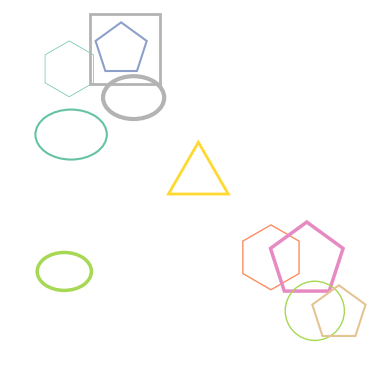[{"shape": "oval", "thickness": 1.5, "radius": 0.46, "center": [0.185, 0.65]}, {"shape": "hexagon", "thickness": 0.5, "radius": 0.36, "center": [0.18, 0.821]}, {"shape": "hexagon", "thickness": 1, "radius": 0.42, "center": [0.704, 0.332]}, {"shape": "pentagon", "thickness": 1.5, "radius": 0.35, "center": [0.315, 0.872]}, {"shape": "pentagon", "thickness": 2.5, "radius": 0.5, "center": [0.797, 0.324]}, {"shape": "oval", "thickness": 2.5, "radius": 0.35, "center": [0.167, 0.295]}, {"shape": "circle", "thickness": 1, "radius": 0.38, "center": [0.818, 0.193]}, {"shape": "triangle", "thickness": 2, "radius": 0.45, "center": [0.515, 0.541]}, {"shape": "pentagon", "thickness": 1.5, "radius": 0.36, "center": [0.88, 0.186]}, {"shape": "oval", "thickness": 3, "radius": 0.4, "center": [0.347, 0.746]}, {"shape": "square", "thickness": 2, "radius": 0.45, "center": [0.324, 0.873]}]